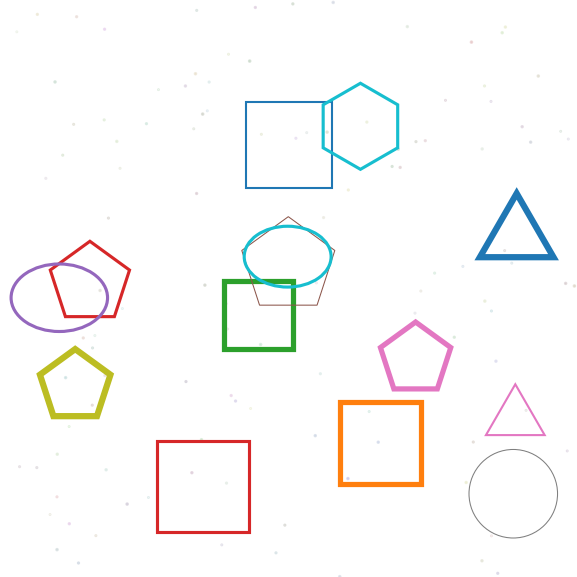[{"shape": "square", "thickness": 1, "radius": 0.37, "center": [0.5, 0.749]}, {"shape": "triangle", "thickness": 3, "radius": 0.37, "center": [0.895, 0.591]}, {"shape": "square", "thickness": 2.5, "radius": 0.35, "center": [0.659, 0.232]}, {"shape": "square", "thickness": 2.5, "radius": 0.3, "center": [0.447, 0.454]}, {"shape": "pentagon", "thickness": 1.5, "radius": 0.36, "center": [0.156, 0.509]}, {"shape": "square", "thickness": 1.5, "radius": 0.4, "center": [0.352, 0.157]}, {"shape": "oval", "thickness": 1.5, "radius": 0.42, "center": [0.103, 0.484]}, {"shape": "pentagon", "thickness": 0.5, "radius": 0.42, "center": [0.499, 0.539]}, {"shape": "pentagon", "thickness": 2.5, "radius": 0.32, "center": [0.72, 0.377]}, {"shape": "triangle", "thickness": 1, "radius": 0.29, "center": [0.892, 0.275]}, {"shape": "circle", "thickness": 0.5, "radius": 0.38, "center": [0.889, 0.144]}, {"shape": "pentagon", "thickness": 3, "radius": 0.32, "center": [0.13, 0.33]}, {"shape": "hexagon", "thickness": 1.5, "radius": 0.37, "center": [0.624, 0.78]}, {"shape": "oval", "thickness": 1.5, "radius": 0.38, "center": [0.498, 0.555]}]